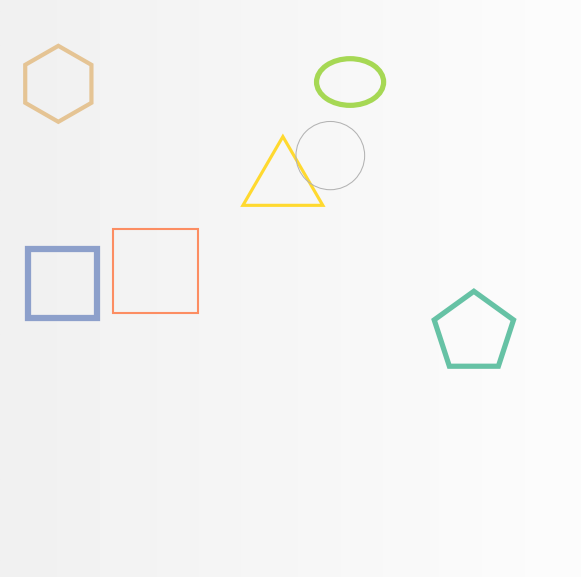[{"shape": "pentagon", "thickness": 2.5, "radius": 0.36, "center": [0.815, 0.423]}, {"shape": "square", "thickness": 1, "radius": 0.36, "center": [0.268, 0.53]}, {"shape": "square", "thickness": 3, "radius": 0.3, "center": [0.108, 0.508]}, {"shape": "oval", "thickness": 2.5, "radius": 0.29, "center": [0.602, 0.857]}, {"shape": "triangle", "thickness": 1.5, "radius": 0.4, "center": [0.487, 0.683]}, {"shape": "hexagon", "thickness": 2, "radius": 0.33, "center": [0.1, 0.854]}, {"shape": "circle", "thickness": 0.5, "radius": 0.3, "center": [0.568, 0.73]}]